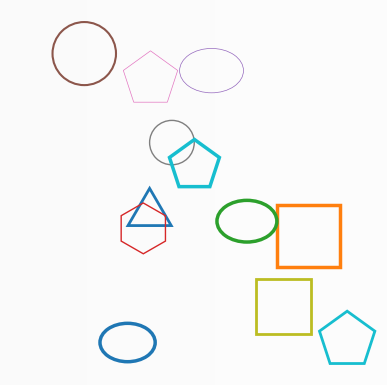[{"shape": "oval", "thickness": 2.5, "radius": 0.36, "center": [0.329, 0.11]}, {"shape": "triangle", "thickness": 2, "radius": 0.32, "center": [0.386, 0.446]}, {"shape": "square", "thickness": 2.5, "radius": 0.4, "center": [0.797, 0.388]}, {"shape": "oval", "thickness": 2.5, "radius": 0.39, "center": [0.637, 0.425]}, {"shape": "hexagon", "thickness": 1, "radius": 0.33, "center": [0.37, 0.407]}, {"shape": "oval", "thickness": 0.5, "radius": 0.41, "center": [0.546, 0.817]}, {"shape": "circle", "thickness": 1.5, "radius": 0.41, "center": [0.217, 0.861]}, {"shape": "pentagon", "thickness": 0.5, "radius": 0.37, "center": [0.388, 0.794]}, {"shape": "circle", "thickness": 1, "radius": 0.29, "center": [0.444, 0.63]}, {"shape": "square", "thickness": 2, "radius": 0.35, "center": [0.733, 0.204]}, {"shape": "pentagon", "thickness": 2, "radius": 0.38, "center": [0.896, 0.117]}, {"shape": "pentagon", "thickness": 2.5, "radius": 0.34, "center": [0.502, 0.57]}]